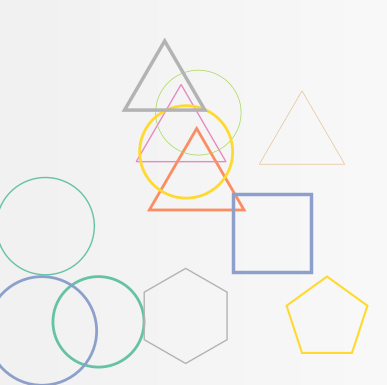[{"shape": "circle", "thickness": 2, "radius": 0.59, "center": [0.254, 0.164]}, {"shape": "circle", "thickness": 1, "radius": 0.63, "center": [0.117, 0.413]}, {"shape": "triangle", "thickness": 2, "radius": 0.71, "center": [0.508, 0.525]}, {"shape": "circle", "thickness": 2, "radius": 0.71, "center": [0.108, 0.14]}, {"shape": "square", "thickness": 2.5, "radius": 0.51, "center": [0.702, 0.395]}, {"shape": "triangle", "thickness": 1, "radius": 0.67, "center": [0.467, 0.647]}, {"shape": "circle", "thickness": 0.5, "radius": 0.55, "center": [0.512, 0.707]}, {"shape": "pentagon", "thickness": 1.5, "radius": 0.55, "center": [0.844, 0.172]}, {"shape": "circle", "thickness": 2, "radius": 0.6, "center": [0.48, 0.605]}, {"shape": "triangle", "thickness": 0.5, "radius": 0.64, "center": [0.779, 0.637]}, {"shape": "triangle", "thickness": 2.5, "radius": 0.6, "center": [0.425, 0.774]}, {"shape": "hexagon", "thickness": 1, "radius": 0.62, "center": [0.479, 0.179]}]